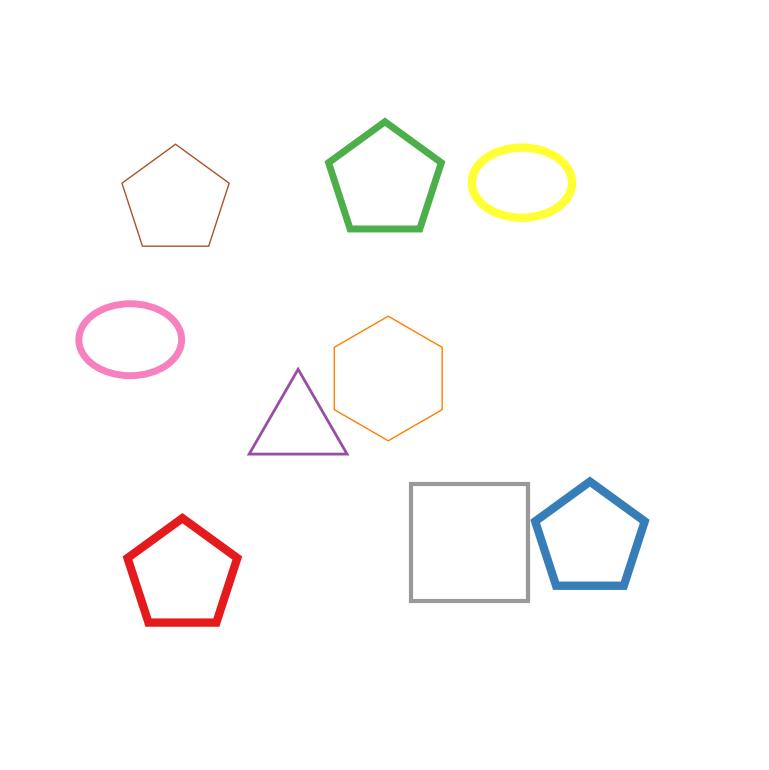[{"shape": "pentagon", "thickness": 3, "radius": 0.37, "center": [0.237, 0.252]}, {"shape": "pentagon", "thickness": 3, "radius": 0.37, "center": [0.766, 0.3]}, {"shape": "pentagon", "thickness": 2.5, "radius": 0.38, "center": [0.5, 0.765]}, {"shape": "triangle", "thickness": 1, "radius": 0.37, "center": [0.387, 0.447]}, {"shape": "hexagon", "thickness": 0.5, "radius": 0.4, "center": [0.504, 0.508]}, {"shape": "oval", "thickness": 3, "radius": 0.33, "center": [0.678, 0.763]}, {"shape": "pentagon", "thickness": 0.5, "radius": 0.37, "center": [0.228, 0.739]}, {"shape": "oval", "thickness": 2.5, "radius": 0.33, "center": [0.169, 0.559]}, {"shape": "square", "thickness": 1.5, "radius": 0.38, "center": [0.61, 0.295]}]